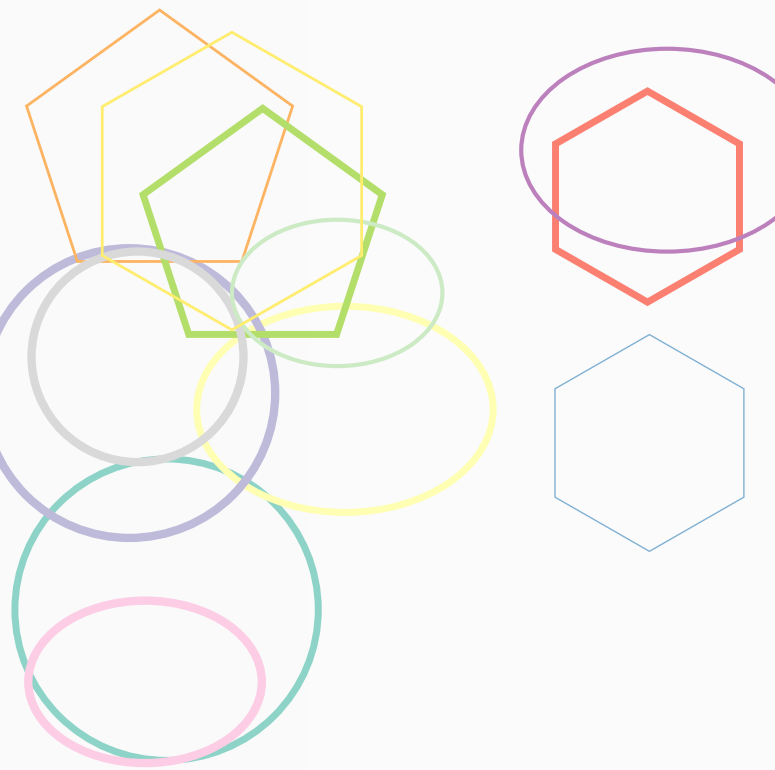[{"shape": "circle", "thickness": 2.5, "radius": 0.98, "center": [0.215, 0.208]}, {"shape": "oval", "thickness": 2.5, "radius": 0.96, "center": [0.445, 0.468]}, {"shape": "circle", "thickness": 3, "radius": 0.94, "center": [0.167, 0.49]}, {"shape": "hexagon", "thickness": 2.5, "radius": 0.69, "center": [0.835, 0.745]}, {"shape": "hexagon", "thickness": 0.5, "radius": 0.7, "center": [0.838, 0.425]}, {"shape": "pentagon", "thickness": 1, "radius": 0.9, "center": [0.206, 0.806]}, {"shape": "pentagon", "thickness": 2.5, "radius": 0.81, "center": [0.339, 0.697]}, {"shape": "oval", "thickness": 3, "radius": 0.75, "center": [0.187, 0.114]}, {"shape": "circle", "thickness": 3, "radius": 0.68, "center": [0.177, 0.537]}, {"shape": "oval", "thickness": 1.5, "radius": 0.94, "center": [0.861, 0.805]}, {"shape": "oval", "thickness": 1.5, "radius": 0.68, "center": [0.435, 0.62]}, {"shape": "hexagon", "thickness": 1, "radius": 0.97, "center": [0.299, 0.765]}]